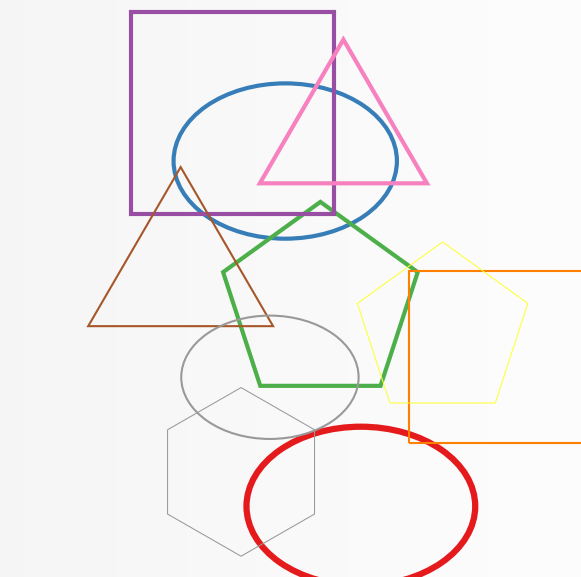[{"shape": "oval", "thickness": 3, "radius": 0.98, "center": [0.621, 0.123]}, {"shape": "oval", "thickness": 2, "radius": 0.96, "center": [0.491, 0.72]}, {"shape": "pentagon", "thickness": 2, "radius": 0.88, "center": [0.551, 0.473]}, {"shape": "square", "thickness": 2, "radius": 0.87, "center": [0.401, 0.804]}, {"shape": "square", "thickness": 1, "radius": 0.75, "center": [0.852, 0.381]}, {"shape": "pentagon", "thickness": 0.5, "radius": 0.77, "center": [0.761, 0.426]}, {"shape": "triangle", "thickness": 1, "radius": 0.92, "center": [0.311, 0.526]}, {"shape": "triangle", "thickness": 2, "radius": 0.83, "center": [0.591, 0.765]}, {"shape": "hexagon", "thickness": 0.5, "radius": 0.73, "center": [0.415, 0.182]}, {"shape": "oval", "thickness": 1, "radius": 0.76, "center": [0.464, 0.346]}]